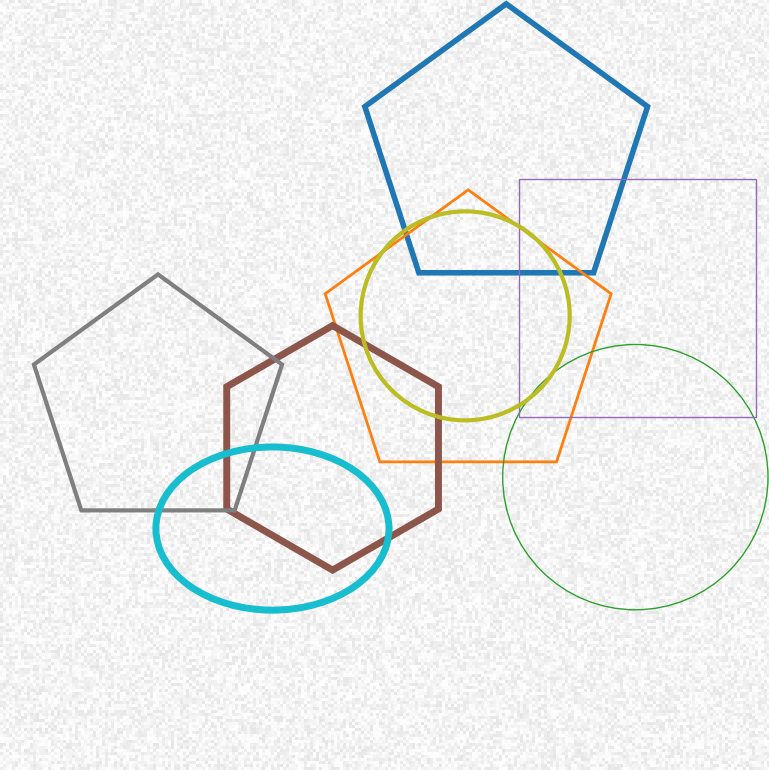[{"shape": "pentagon", "thickness": 2, "radius": 0.97, "center": [0.657, 0.802]}, {"shape": "pentagon", "thickness": 1, "radius": 0.98, "center": [0.608, 0.558]}, {"shape": "circle", "thickness": 0.5, "radius": 0.86, "center": [0.825, 0.38]}, {"shape": "square", "thickness": 0.5, "radius": 0.77, "center": [0.828, 0.613]}, {"shape": "hexagon", "thickness": 2.5, "radius": 0.79, "center": [0.432, 0.418]}, {"shape": "pentagon", "thickness": 1.5, "radius": 0.85, "center": [0.205, 0.474]}, {"shape": "circle", "thickness": 1.5, "radius": 0.68, "center": [0.604, 0.59]}, {"shape": "oval", "thickness": 2.5, "radius": 0.76, "center": [0.354, 0.314]}]